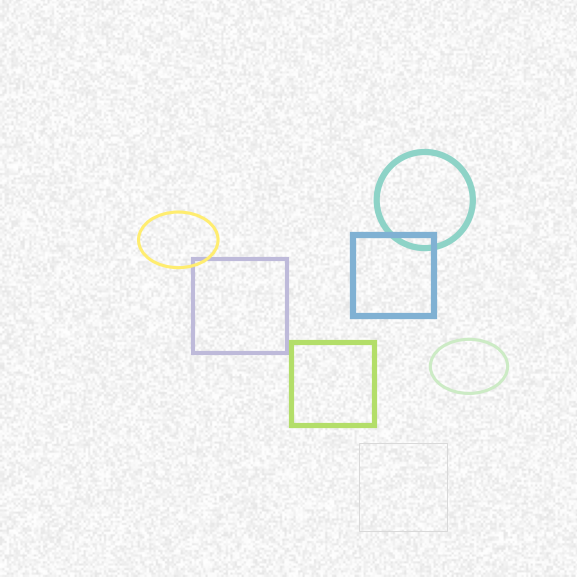[{"shape": "circle", "thickness": 3, "radius": 0.42, "center": [0.736, 0.653]}, {"shape": "square", "thickness": 2, "radius": 0.4, "center": [0.416, 0.469]}, {"shape": "square", "thickness": 3, "radius": 0.35, "center": [0.682, 0.522]}, {"shape": "square", "thickness": 2.5, "radius": 0.36, "center": [0.576, 0.335]}, {"shape": "square", "thickness": 0.5, "radius": 0.38, "center": [0.698, 0.156]}, {"shape": "oval", "thickness": 1.5, "radius": 0.33, "center": [0.812, 0.365]}, {"shape": "oval", "thickness": 1.5, "radius": 0.34, "center": [0.309, 0.584]}]